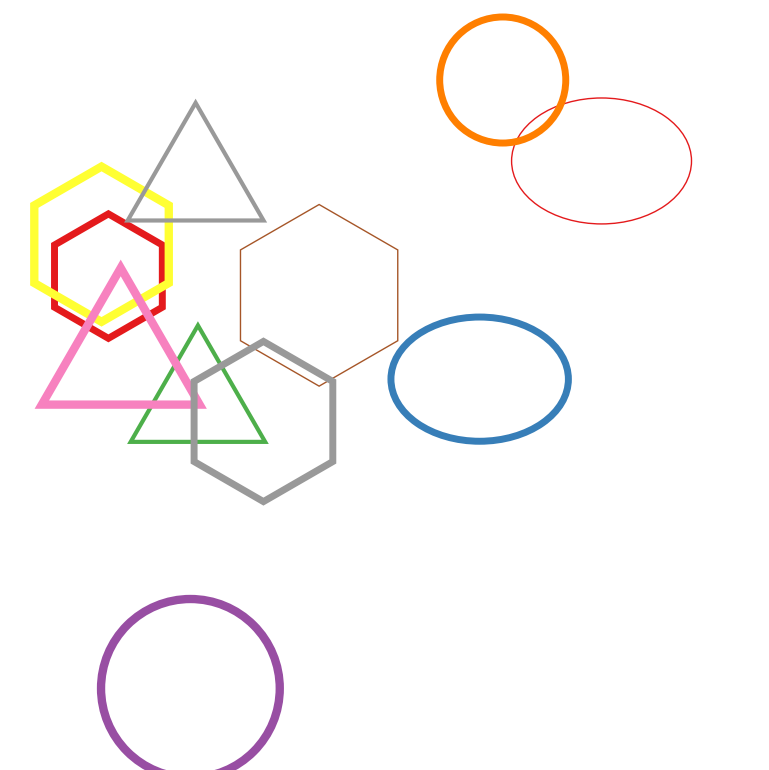[{"shape": "hexagon", "thickness": 2.5, "radius": 0.4, "center": [0.141, 0.641]}, {"shape": "oval", "thickness": 0.5, "radius": 0.58, "center": [0.781, 0.791]}, {"shape": "oval", "thickness": 2.5, "radius": 0.58, "center": [0.623, 0.508]}, {"shape": "triangle", "thickness": 1.5, "radius": 0.5, "center": [0.257, 0.477]}, {"shape": "circle", "thickness": 3, "radius": 0.58, "center": [0.247, 0.106]}, {"shape": "circle", "thickness": 2.5, "radius": 0.41, "center": [0.653, 0.896]}, {"shape": "hexagon", "thickness": 3, "radius": 0.5, "center": [0.132, 0.683]}, {"shape": "hexagon", "thickness": 0.5, "radius": 0.59, "center": [0.414, 0.616]}, {"shape": "triangle", "thickness": 3, "radius": 0.59, "center": [0.157, 0.534]}, {"shape": "triangle", "thickness": 1.5, "radius": 0.51, "center": [0.254, 0.765]}, {"shape": "hexagon", "thickness": 2.5, "radius": 0.52, "center": [0.342, 0.453]}]